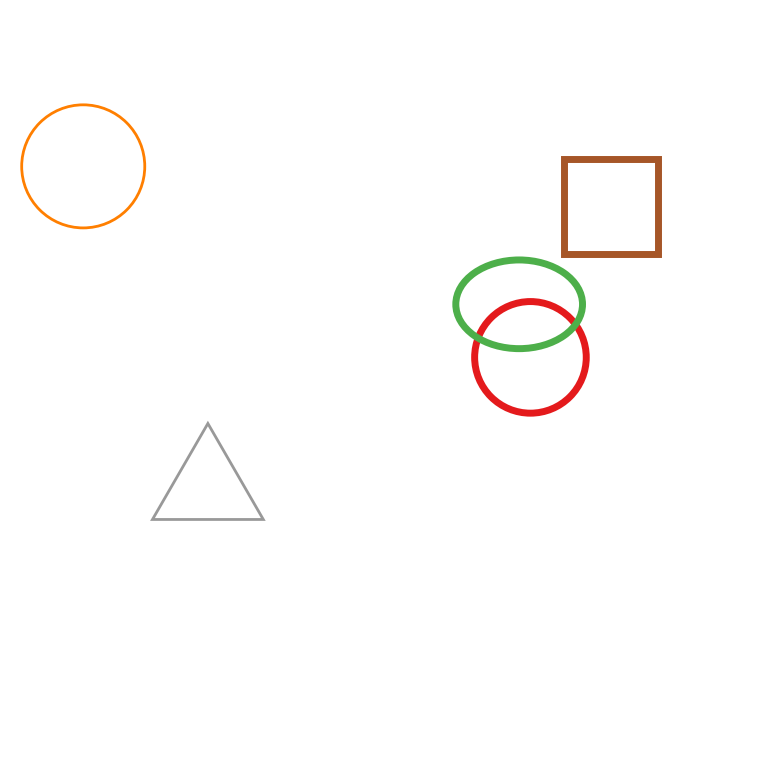[{"shape": "circle", "thickness": 2.5, "radius": 0.36, "center": [0.689, 0.536]}, {"shape": "oval", "thickness": 2.5, "radius": 0.41, "center": [0.674, 0.605]}, {"shape": "circle", "thickness": 1, "radius": 0.4, "center": [0.108, 0.784]}, {"shape": "square", "thickness": 2.5, "radius": 0.31, "center": [0.794, 0.732]}, {"shape": "triangle", "thickness": 1, "radius": 0.42, "center": [0.27, 0.367]}]